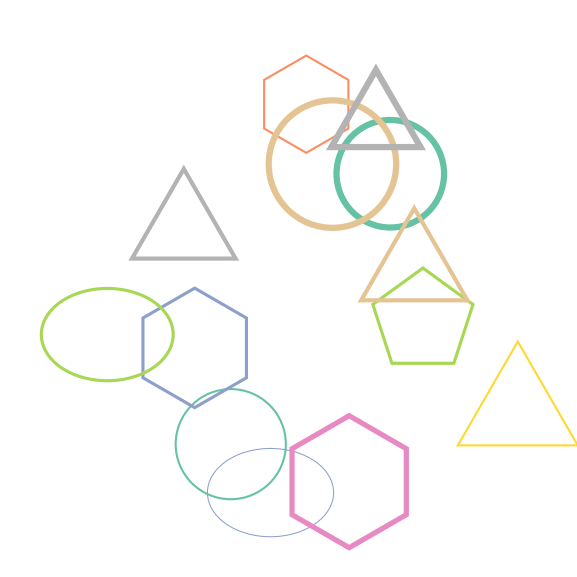[{"shape": "circle", "thickness": 3, "radius": 0.47, "center": [0.676, 0.698]}, {"shape": "circle", "thickness": 1, "radius": 0.48, "center": [0.4, 0.23]}, {"shape": "hexagon", "thickness": 1, "radius": 0.42, "center": [0.53, 0.819]}, {"shape": "oval", "thickness": 0.5, "radius": 0.55, "center": [0.468, 0.146]}, {"shape": "hexagon", "thickness": 1.5, "radius": 0.52, "center": [0.337, 0.397]}, {"shape": "hexagon", "thickness": 2.5, "radius": 0.57, "center": [0.605, 0.165]}, {"shape": "pentagon", "thickness": 1.5, "radius": 0.46, "center": [0.732, 0.444]}, {"shape": "oval", "thickness": 1.5, "radius": 0.57, "center": [0.186, 0.42]}, {"shape": "triangle", "thickness": 1, "radius": 0.6, "center": [0.897, 0.288]}, {"shape": "circle", "thickness": 3, "radius": 0.55, "center": [0.576, 0.715]}, {"shape": "triangle", "thickness": 2, "radius": 0.53, "center": [0.717, 0.532]}, {"shape": "triangle", "thickness": 2, "radius": 0.52, "center": [0.318, 0.603]}, {"shape": "triangle", "thickness": 3, "radius": 0.45, "center": [0.651, 0.789]}]